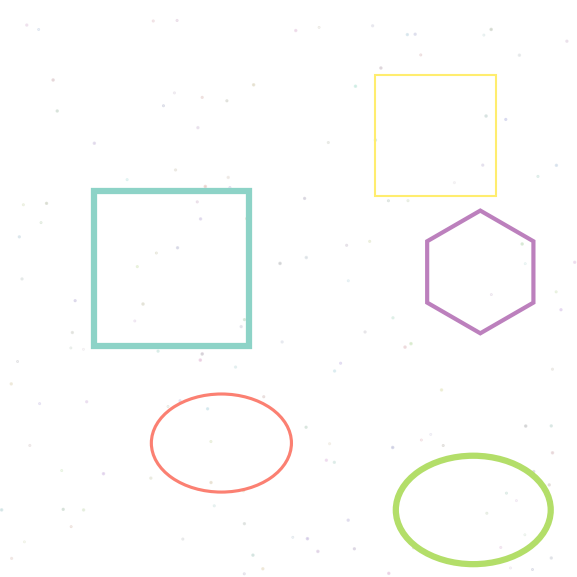[{"shape": "square", "thickness": 3, "radius": 0.67, "center": [0.296, 0.535]}, {"shape": "oval", "thickness": 1.5, "radius": 0.61, "center": [0.383, 0.232]}, {"shape": "oval", "thickness": 3, "radius": 0.67, "center": [0.82, 0.116]}, {"shape": "hexagon", "thickness": 2, "radius": 0.53, "center": [0.832, 0.528]}, {"shape": "square", "thickness": 1, "radius": 0.52, "center": [0.755, 0.764]}]